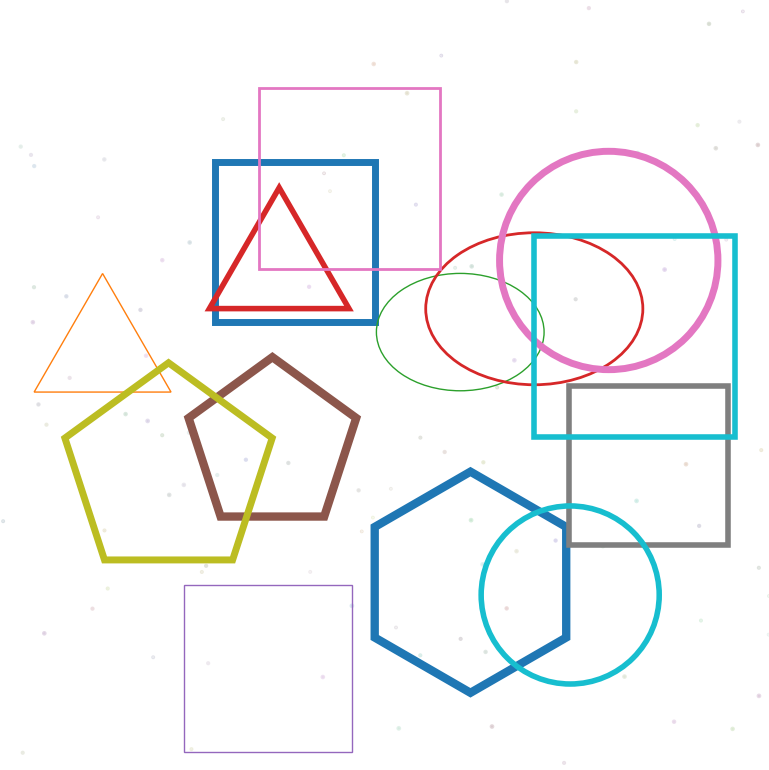[{"shape": "hexagon", "thickness": 3, "radius": 0.72, "center": [0.611, 0.244]}, {"shape": "square", "thickness": 2.5, "radius": 0.52, "center": [0.383, 0.686]}, {"shape": "triangle", "thickness": 0.5, "radius": 0.51, "center": [0.133, 0.542]}, {"shape": "oval", "thickness": 0.5, "radius": 0.54, "center": [0.598, 0.569]}, {"shape": "oval", "thickness": 1, "radius": 0.7, "center": [0.694, 0.599]}, {"shape": "triangle", "thickness": 2, "radius": 0.52, "center": [0.363, 0.652]}, {"shape": "square", "thickness": 0.5, "radius": 0.54, "center": [0.348, 0.132]}, {"shape": "pentagon", "thickness": 3, "radius": 0.57, "center": [0.354, 0.422]}, {"shape": "circle", "thickness": 2.5, "radius": 0.71, "center": [0.791, 0.662]}, {"shape": "square", "thickness": 1, "radius": 0.59, "center": [0.454, 0.768]}, {"shape": "square", "thickness": 2, "radius": 0.52, "center": [0.842, 0.395]}, {"shape": "pentagon", "thickness": 2.5, "radius": 0.71, "center": [0.219, 0.387]}, {"shape": "square", "thickness": 2, "radius": 0.65, "center": [0.824, 0.563]}, {"shape": "circle", "thickness": 2, "radius": 0.58, "center": [0.741, 0.227]}]